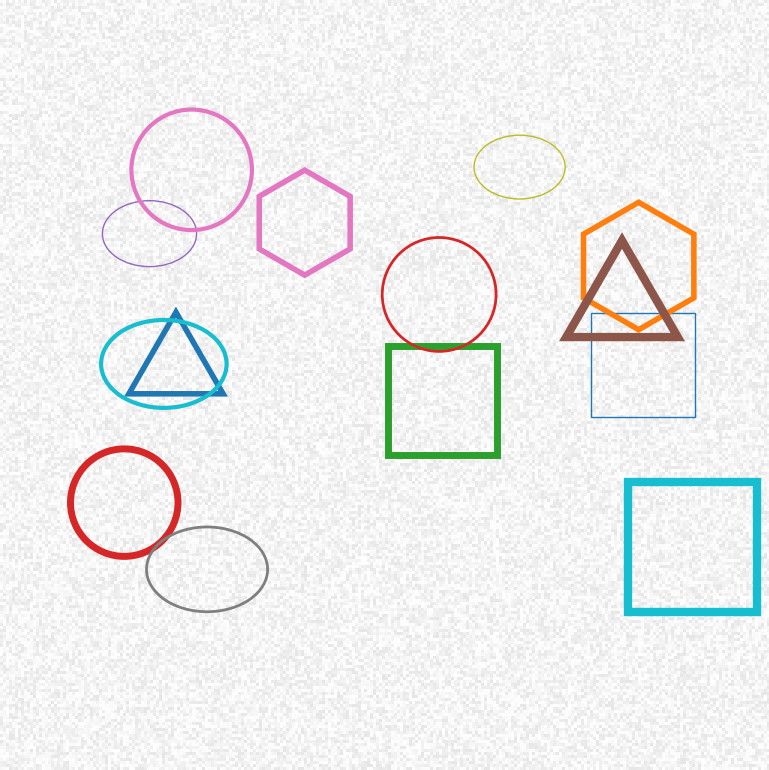[{"shape": "square", "thickness": 0.5, "radius": 0.34, "center": [0.835, 0.526]}, {"shape": "triangle", "thickness": 2, "radius": 0.35, "center": [0.229, 0.524]}, {"shape": "hexagon", "thickness": 2, "radius": 0.41, "center": [0.829, 0.655]}, {"shape": "square", "thickness": 2.5, "radius": 0.35, "center": [0.575, 0.48]}, {"shape": "circle", "thickness": 2.5, "radius": 0.35, "center": [0.161, 0.347]}, {"shape": "circle", "thickness": 1, "radius": 0.37, "center": [0.57, 0.618]}, {"shape": "oval", "thickness": 0.5, "radius": 0.31, "center": [0.194, 0.697]}, {"shape": "triangle", "thickness": 3, "radius": 0.42, "center": [0.808, 0.604]}, {"shape": "hexagon", "thickness": 2, "radius": 0.34, "center": [0.396, 0.711]}, {"shape": "circle", "thickness": 1.5, "radius": 0.39, "center": [0.249, 0.779]}, {"shape": "oval", "thickness": 1, "radius": 0.39, "center": [0.269, 0.261]}, {"shape": "oval", "thickness": 0.5, "radius": 0.3, "center": [0.675, 0.783]}, {"shape": "square", "thickness": 3, "radius": 0.42, "center": [0.899, 0.289]}, {"shape": "oval", "thickness": 1.5, "radius": 0.41, "center": [0.213, 0.527]}]